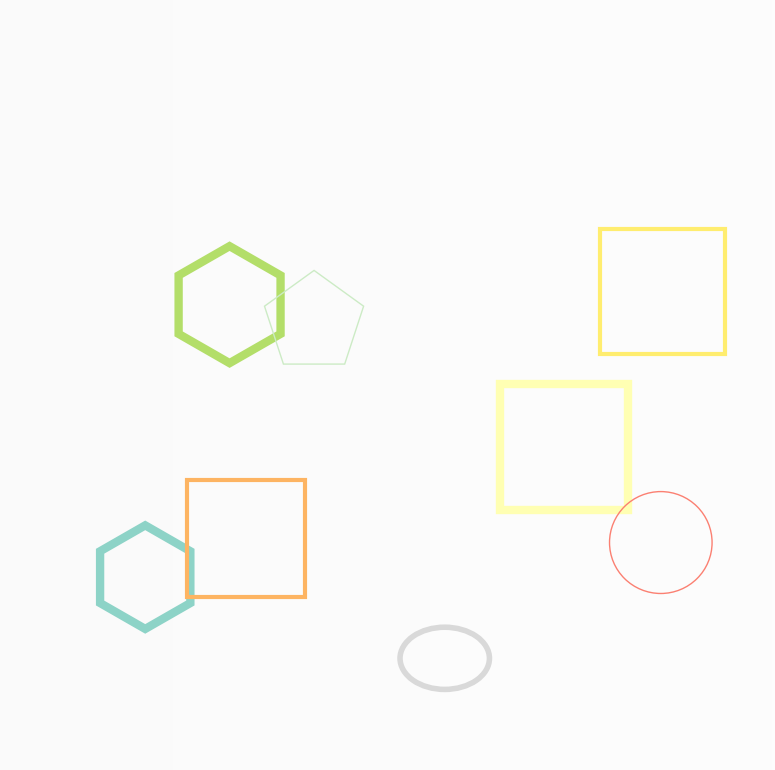[{"shape": "hexagon", "thickness": 3, "radius": 0.34, "center": [0.187, 0.25]}, {"shape": "square", "thickness": 3, "radius": 0.41, "center": [0.728, 0.419]}, {"shape": "circle", "thickness": 0.5, "radius": 0.33, "center": [0.853, 0.295]}, {"shape": "square", "thickness": 1.5, "radius": 0.38, "center": [0.317, 0.301]}, {"shape": "hexagon", "thickness": 3, "radius": 0.38, "center": [0.296, 0.604]}, {"shape": "oval", "thickness": 2, "radius": 0.29, "center": [0.574, 0.145]}, {"shape": "pentagon", "thickness": 0.5, "radius": 0.34, "center": [0.405, 0.582]}, {"shape": "square", "thickness": 1.5, "radius": 0.4, "center": [0.854, 0.621]}]